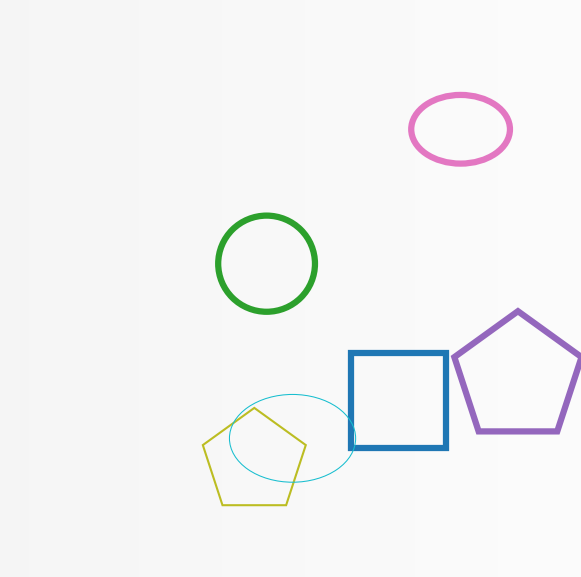[{"shape": "square", "thickness": 3, "radius": 0.41, "center": [0.686, 0.306]}, {"shape": "circle", "thickness": 3, "radius": 0.42, "center": [0.459, 0.543]}, {"shape": "pentagon", "thickness": 3, "radius": 0.58, "center": [0.891, 0.345]}, {"shape": "oval", "thickness": 3, "radius": 0.42, "center": [0.792, 0.775]}, {"shape": "pentagon", "thickness": 1, "radius": 0.47, "center": [0.438, 0.2]}, {"shape": "oval", "thickness": 0.5, "radius": 0.54, "center": [0.503, 0.24]}]